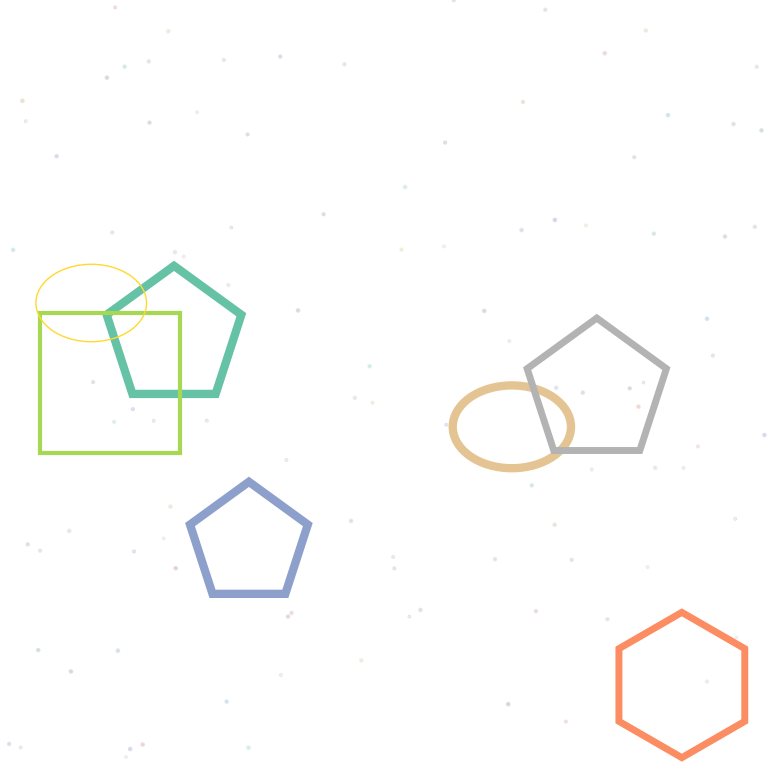[{"shape": "pentagon", "thickness": 3, "radius": 0.46, "center": [0.226, 0.563]}, {"shape": "hexagon", "thickness": 2.5, "radius": 0.47, "center": [0.886, 0.11]}, {"shape": "pentagon", "thickness": 3, "radius": 0.4, "center": [0.323, 0.294]}, {"shape": "square", "thickness": 1.5, "radius": 0.46, "center": [0.143, 0.502]}, {"shape": "oval", "thickness": 0.5, "radius": 0.36, "center": [0.118, 0.607]}, {"shape": "oval", "thickness": 3, "radius": 0.38, "center": [0.665, 0.446]}, {"shape": "pentagon", "thickness": 2.5, "radius": 0.48, "center": [0.775, 0.492]}]